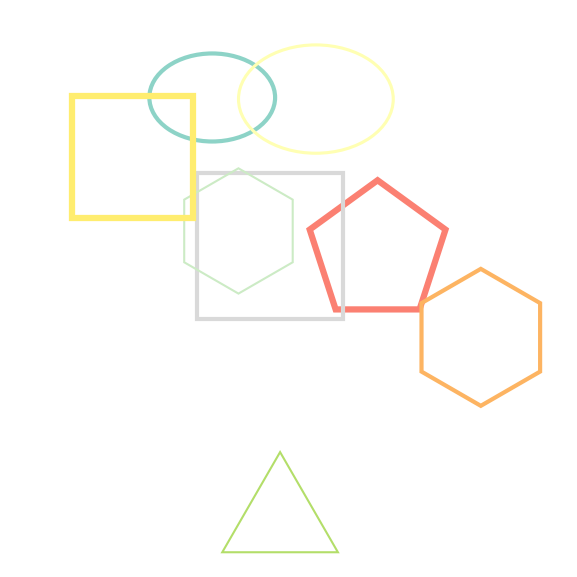[{"shape": "oval", "thickness": 2, "radius": 0.54, "center": [0.367, 0.83]}, {"shape": "oval", "thickness": 1.5, "radius": 0.67, "center": [0.547, 0.828]}, {"shape": "pentagon", "thickness": 3, "radius": 0.62, "center": [0.654, 0.563]}, {"shape": "hexagon", "thickness": 2, "radius": 0.59, "center": [0.833, 0.415]}, {"shape": "triangle", "thickness": 1, "radius": 0.58, "center": [0.485, 0.101]}, {"shape": "square", "thickness": 2, "radius": 0.63, "center": [0.467, 0.573]}, {"shape": "hexagon", "thickness": 1, "radius": 0.54, "center": [0.413, 0.599]}, {"shape": "square", "thickness": 3, "radius": 0.53, "center": [0.229, 0.727]}]